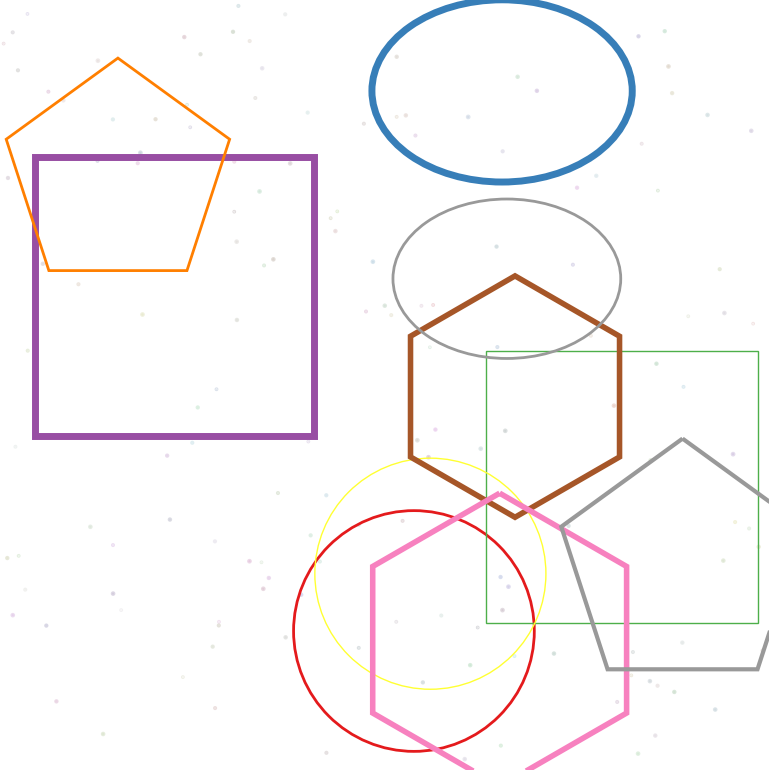[{"shape": "circle", "thickness": 1, "radius": 0.78, "center": [0.538, 0.181]}, {"shape": "oval", "thickness": 2.5, "radius": 0.85, "center": [0.652, 0.882]}, {"shape": "square", "thickness": 0.5, "radius": 0.89, "center": [0.808, 0.368]}, {"shape": "square", "thickness": 2.5, "radius": 0.91, "center": [0.227, 0.615]}, {"shape": "pentagon", "thickness": 1, "radius": 0.76, "center": [0.153, 0.772]}, {"shape": "circle", "thickness": 0.5, "radius": 0.75, "center": [0.559, 0.255]}, {"shape": "hexagon", "thickness": 2, "radius": 0.78, "center": [0.669, 0.485]}, {"shape": "hexagon", "thickness": 2, "radius": 0.95, "center": [0.649, 0.169]}, {"shape": "pentagon", "thickness": 1.5, "radius": 0.83, "center": [0.886, 0.265]}, {"shape": "oval", "thickness": 1, "radius": 0.74, "center": [0.658, 0.638]}]